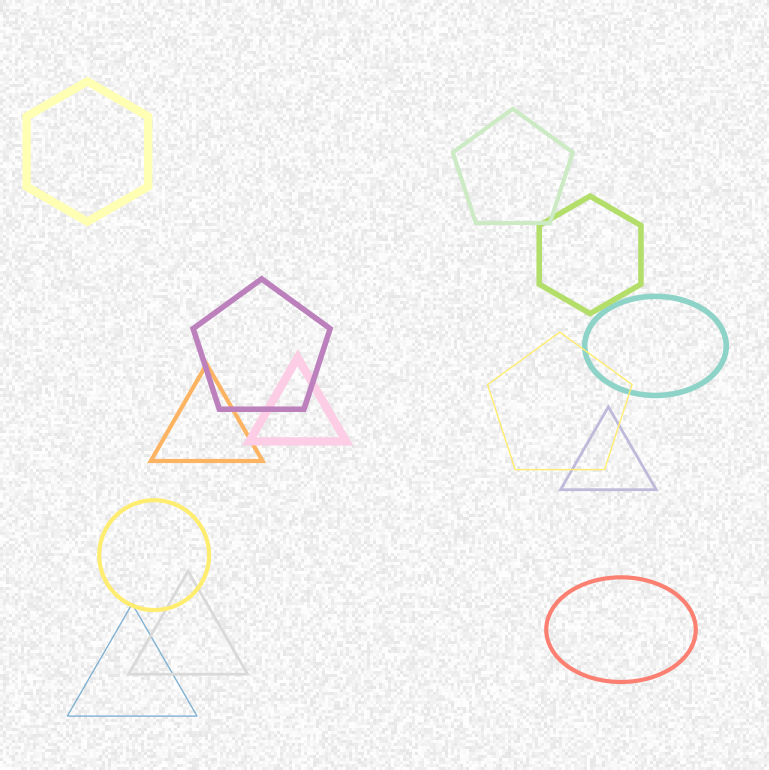[{"shape": "oval", "thickness": 2, "radius": 0.46, "center": [0.851, 0.551]}, {"shape": "hexagon", "thickness": 3, "radius": 0.46, "center": [0.113, 0.803]}, {"shape": "triangle", "thickness": 1, "radius": 0.36, "center": [0.79, 0.4]}, {"shape": "oval", "thickness": 1.5, "radius": 0.49, "center": [0.807, 0.182]}, {"shape": "triangle", "thickness": 0.5, "radius": 0.49, "center": [0.172, 0.119]}, {"shape": "triangle", "thickness": 1.5, "radius": 0.42, "center": [0.268, 0.443]}, {"shape": "hexagon", "thickness": 2, "radius": 0.38, "center": [0.766, 0.669]}, {"shape": "triangle", "thickness": 3, "radius": 0.36, "center": [0.387, 0.463]}, {"shape": "triangle", "thickness": 1, "radius": 0.45, "center": [0.244, 0.169]}, {"shape": "pentagon", "thickness": 2, "radius": 0.47, "center": [0.34, 0.544]}, {"shape": "pentagon", "thickness": 1.5, "radius": 0.41, "center": [0.666, 0.777]}, {"shape": "pentagon", "thickness": 0.5, "radius": 0.49, "center": [0.727, 0.47]}, {"shape": "circle", "thickness": 1.5, "radius": 0.36, "center": [0.2, 0.279]}]